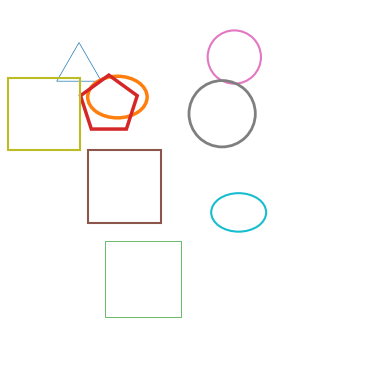[{"shape": "triangle", "thickness": 0.5, "radius": 0.33, "center": [0.205, 0.823]}, {"shape": "oval", "thickness": 2.5, "radius": 0.39, "center": [0.305, 0.748]}, {"shape": "square", "thickness": 0.5, "radius": 0.49, "center": [0.372, 0.276]}, {"shape": "pentagon", "thickness": 2.5, "radius": 0.39, "center": [0.283, 0.727]}, {"shape": "square", "thickness": 1.5, "radius": 0.47, "center": [0.324, 0.515]}, {"shape": "circle", "thickness": 1.5, "radius": 0.35, "center": [0.609, 0.852]}, {"shape": "circle", "thickness": 2, "radius": 0.43, "center": [0.577, 0.705]}, {"shape": "square", "thickness": 1.5, "radius": 0.47, "center": [0.115, 0.704]}, {"shape": "oval", "thickness": 1.5, "radius": 0.36, "center": [0.62, 0.448]}]